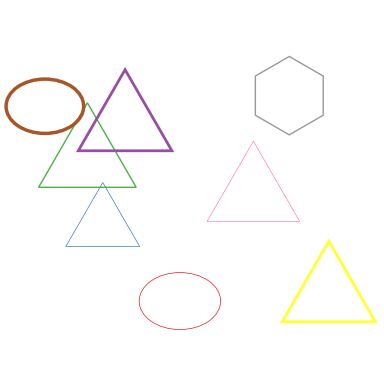[{"shape": "oval", "thickness": 0.5, "radius": 0.53, "center": [0.467, 0.218]}, {"shape": "triangle", "thickness": 0.5, "radius": 0.55, "center": [0.267, 0.415]}, {"shape": "triangle", "thickness": 1, "radius": 0.73, "center": [0.227, 0.587]}, {"shape": "triangle", "thickness": 2, "radius": 0.7, "center": [0.325, 0.679]}, {"shape": "triangle", "thickness": 2, "radius": 0.7, "center": [0.854, 0.234]}, {"shape": "oval", "thickness": 2.5, "radius": 0.5, "center": [0.117, 0.724]}, {"shape": "triangle", "thickness": 0.5, "radius": 0.69, "center": [0.658, 0.494]}, {"shape": "hexagon", "thickness": 1, "radius": 0.51, "center": [0.751, 0.752]}]